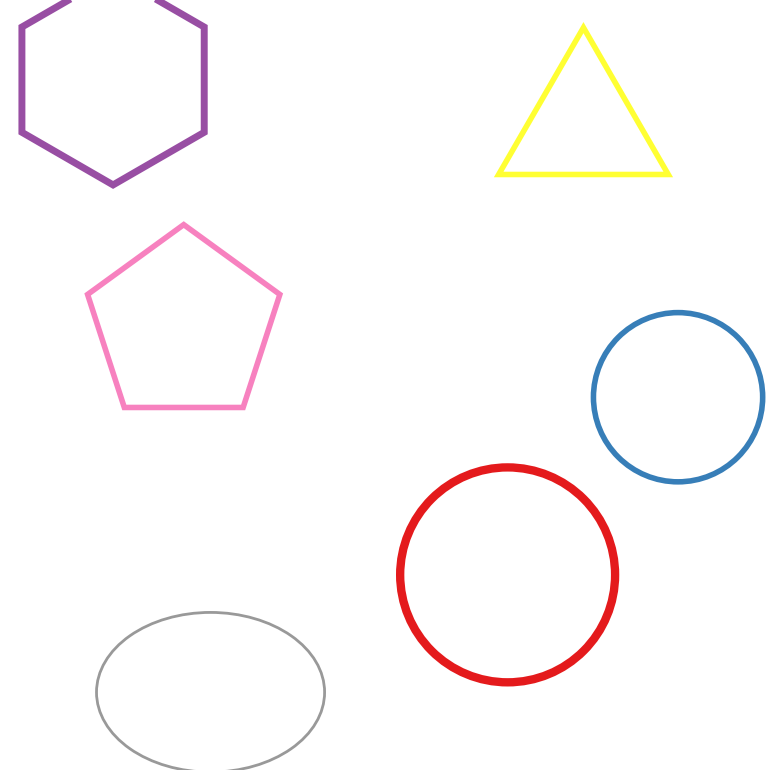[{"shape": "circle", "thickness": 3, "radius": 0.7, "center": [0.659, 0.253]}, {"shape": "circle", "thickness": 2, "radius": 0.55, "center": [0.881, 0.484]}, {"shape": "hexagon", "thickness": 2.5, "radius": 0.68, "center": [0.147, 0.897]}, {"shape": "triangle", "thickness": 2, "radius": 0.64, "center": [0.758, 0.837]}, {"shape": "pentagon", "thickness": 2, "radius": 0.66, "center": [0.239, 0.577]}, {"shape": "oval", "thickness": 1, "radius": 0.74, "center": [0.273, 0.101]}]